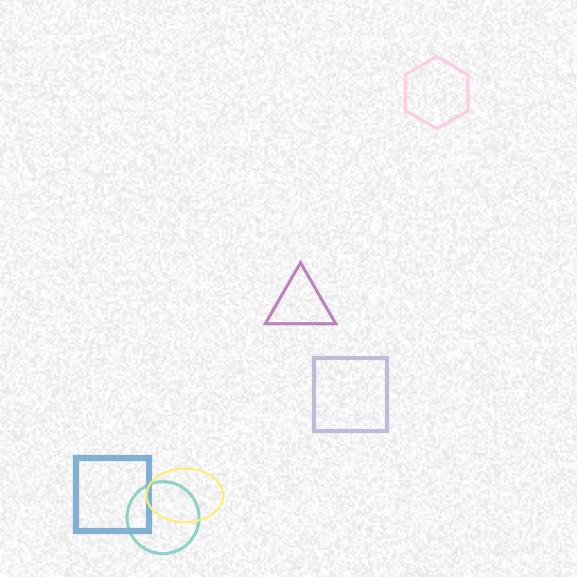[{"shape": "circle", "thickness": 1.5, "radius": 0.31, "center": [0.282, 0.103]}, {"shape": "square", "thickness": 2, "radius": 0.31, "center": [0.607, 0.316]}, {"shape": "square", "thickness": 3, "radius": 0.31, "center": [0.195, 0.143]}, {"shape": "hexagon", "thickness": 1.5, "radius": 0.31, "center": [0.756, 0.839]}, {"shape": "triangle", "thickness": 1.5, "radius": 0.35, "center": [0.52, 0.474]}, {"shape": "oval", "thickness": 1, "radius": 0.33, "center": [0.32, 0.141]}]